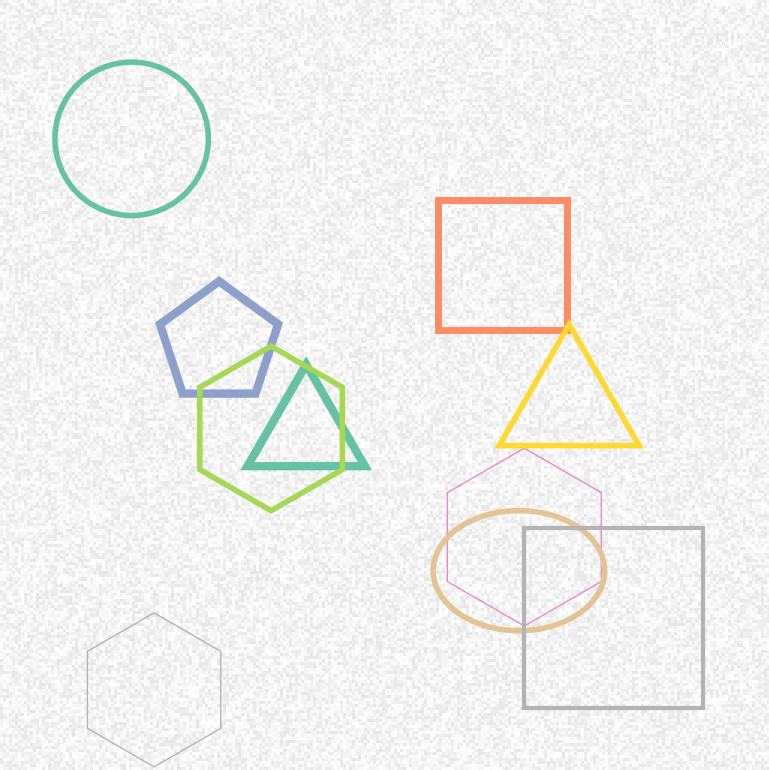[{"shape": "circle", "thickness": 2, "radius": 0.5, "center": [0.171, 0.82]}, {"shape": "triangle", "thickness": 3, "radius": 0.44, "center": [0.398, 0.439]}, {"shape": "square", "thickness": 2.5, "radius": 0.42, "center": [0.653, 0.656]}, {"shape": "pentagon", "thickness": 3, "radius": 0.4, "center": [0.284, 0.554]}, {"shape": "hexagon", "thickness": 0.5, "radius": 0.58, "center": [0.681, 0.302]}, {"shape": "hexagon", "thickness": 2, "radius": 0.53, "center": [0.352, 0.444]}, {"shape": "triangle", "thickness": 2, "radius": 0.52, "center": [0.739, 0.474]}, {"shape": "oval", "thickness": 2, "radius": 0.56, "center": [0.674, 0.259]}, {"shape": "square", "thickness": 1.5, "radius": 0.58, "center": [0.796, 0.197]}, {"shape": "hexagon", "thickness": 0.5, "radius": 0.5, "center": [0.2, 0.104]}]